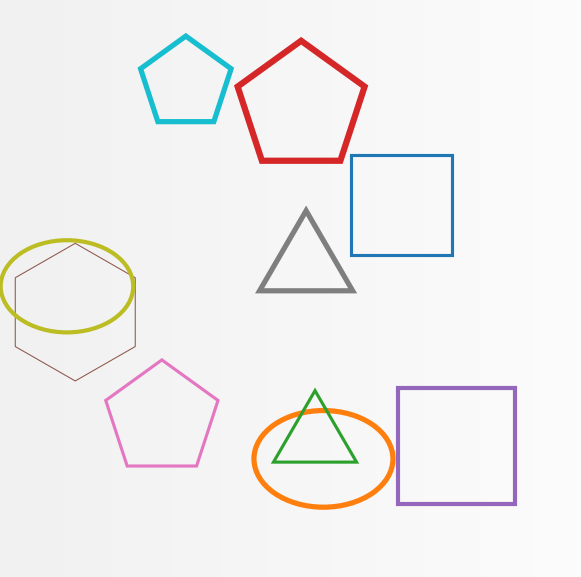[{"shape": "square", "thickness": 1.5, "radius": 0.43, "center": [0.691, 0.645]}, {"shape": "oval", "thickness": 2.5, "radius": 0.6, "center": [0.556, 0.205]}, {"shape": "triangle", "thickness": 1.5, "radius": 0.41, "center": [0.542, 0.24]}, {"shape": "pentagon", "thickness": 3, "radius": 0.57, "center": [0.518, 0.814]}, {"shape": "square", "thickness": 2, "radius": 0.5, "center": [0.785, 0.227]}, {"shape": "hexagon", "thickness": 0.5, "radius": 0.6, "center": [0.129, 0.459]}, {"shape": "pentagon", "thickness": 1.5, "radius": 0.51, "center": [0.278, 0.274]}, {"shape": "triangle", "thickness": 2.5, "radius": 0.46, "center": [0.527, 0.542]}, {"shape": "oval", "thickness": 2, "radius": 0.57, "center": [0.115, 0.503]}, {"shape": "pentagon", "thickness": 2.5, "radius": 0.41, "center": [0.32, 0.855]}]